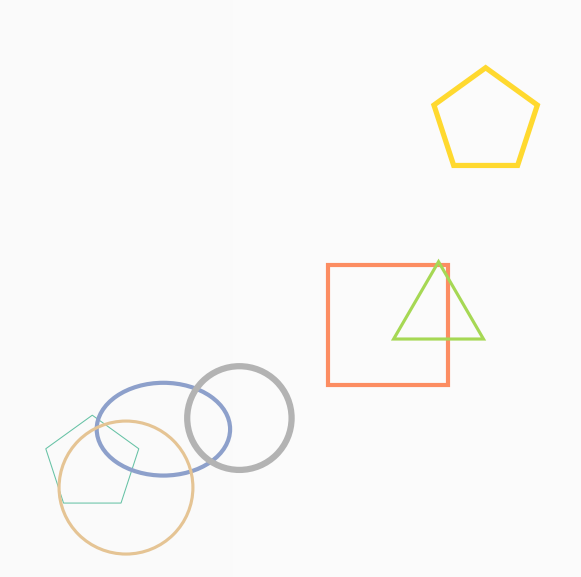[{"shape": "pentagon", "thickness": 0.5, "radius": 0.42, "center": [0.159, 0.196]}, {"shape": "square", "thickness": 2, "radius": 0.52, "center": [0.667, 0.436]}, {"shape": "oval", "thickness": 2, "radius": 0.57, "center": [0.281, 0.256]}, {"shape": "triangle", "thickness": 1.5, "radius": 0.45, "center": [0.754, 0.457]}, {"shape": "pentagon", "thickness": 2.5, "radius": 0.47, "center": [0.836, 0.788]}, {"shape": "circle", "thickness": 1.5, "radius": 0.58, "center": [0.217, 0.155]}, {"shape": "circle", "thickness": 3, "radius": 0.45, "center": [0.412, 0.275]}]